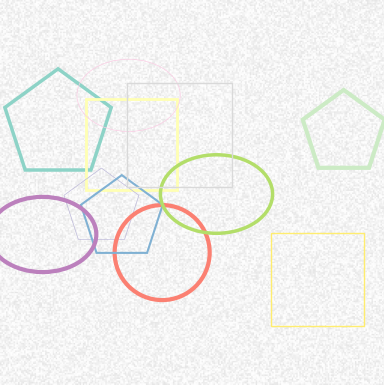[{"shape": "pentagon", "thickness": 2.5, "radius": 0.73, "center": [0.151, 0.676]}, {"shape": "square", "thickness": 2, "radius": 0.59, "center": [0.342, 0.625]}, {"shape": "pentagon", "thickness": 0.5, "radius": 0.51, "center": [0.263, 0.461]}, {"shape": "circle", "thickness": 3, "radius": 0.62, "center": [0.421, 0.344]}, {"shape": "pentagon", "thickness": 1.5, "radius": 0.56, "center": [0.316, 0.434]}, {"shape": "oval", "thickness": 2.5, "radius": 0.73, "center": [0.562, 0.496]}, {"shape": "oval", "thickness": 0.5, "radius": 0.67, "center": [0.334, 0.752]}, {"shape": "square", "thickness": 1, "radius": 0.68, "center": [0.466, 0.65]}, {"shape": "oval", "thickness": 3, "radius": 0.7, "center": [0.111, 0.391]}, {"shape": "pentagon", "thickness": 3, "radius": 0.56, "center": [0.893, 0.655]}, {"shape": "square", "thickness": 1, "radius": 0.6, "center": [0.826, 0.275]}]